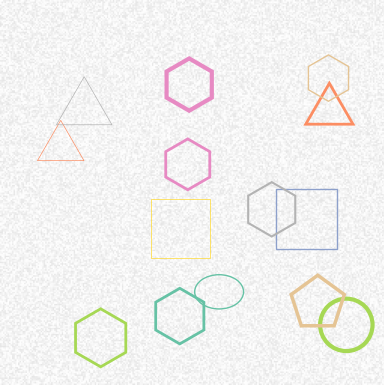[{"shape": "oval", "thickness": 1, "radius": 0.32, "center": [0.569, 0.242]}, {"shape": "hexagon", "thickness": 2, "radius": 0.36, "center": [0.467, 0.179]}, {"shape": "triangle", "thickness": 2, "radius": 0.35, "center": [0.855, 0.713]}, {"shape": "triangle", "thickness": 0.5, "radius": 0.35, "center": [0.158, 0.618]}, {"shape": "square", "thickness": 1, "radius": 0.39, "center": [0.796, 0.431]}, {"shape": "hexagon", "thickness": 2, "radius": 0.33, "center": [0.488, 0.573]}, {"shape": "hexagon", "thickness": 3, "radius": 0.34, "center": [0.491, 0.78]}, {"shape": "hexagon", "thickness": 2, "radius": 0.38, "center": [0.262, 0.123]}, {"shape": "circle", "thickness": 3, "radius": 0.34, "center": [0.9, 0.156]}, {"shape": "square", "thickness": 0.5, "radius": 0.38, "center": [0.47, 0.406]}, {"shape": "hexagon", "thickness": 1, "radius": 0.3, "center": [0.853, 0.797]}, {"shape": "pentagon", "thickness": 2.5, "radius": 0.36, "center": [0.825, 0.213]}, {"shape": "hexagon", "thickness": 1.5, "radius": 0.35, "center": [0.706, 0.456]}, {"shape": "triangle", "thickness": 0.5, "radius": 0.42, "center": [0.219, 0.718]}]